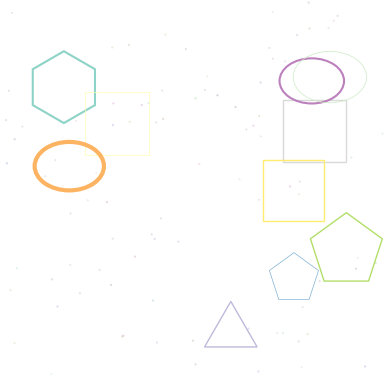[{"shape": "hexagon", "thickness": 1.5, "radius": 0.47, "center": [0.166, 0.774]}, {"shape": "square", "thickness": 0.5, "radius": 0.41, "center": [0.304, 0.679]}, {"shape": "triangle", "thickness": 1, "radius": 0.39, "center": [0.6, 0.138]}, {"shape": "pentagon", "thickness": 0.5, "radius": 0.34, "center": [0.763, 0.277]}, {"shape": "oval", "thickness": 3, "radius": 0.45, "center": [0.18, 0.568]}, {"shape": "pentagon", "thickness": 1, "radius": 0.49, "center": [0.9, 0.349]}, {"shape": "square", "thickness": 1, "radius": 0.4, "center": [0.817, 0.66]}, {"shape": "oval", "thickness": 1.5, "radius": 0.42, "center": [0.81, 0.79]}, {"shape": "oval", "thickness": 0.5, "radius": 0.48, "center": [0.857, 0.8]}, {"shape": "square", "thickness": 1, "radius": 0.39, "center": [0.762, 0.506]}]